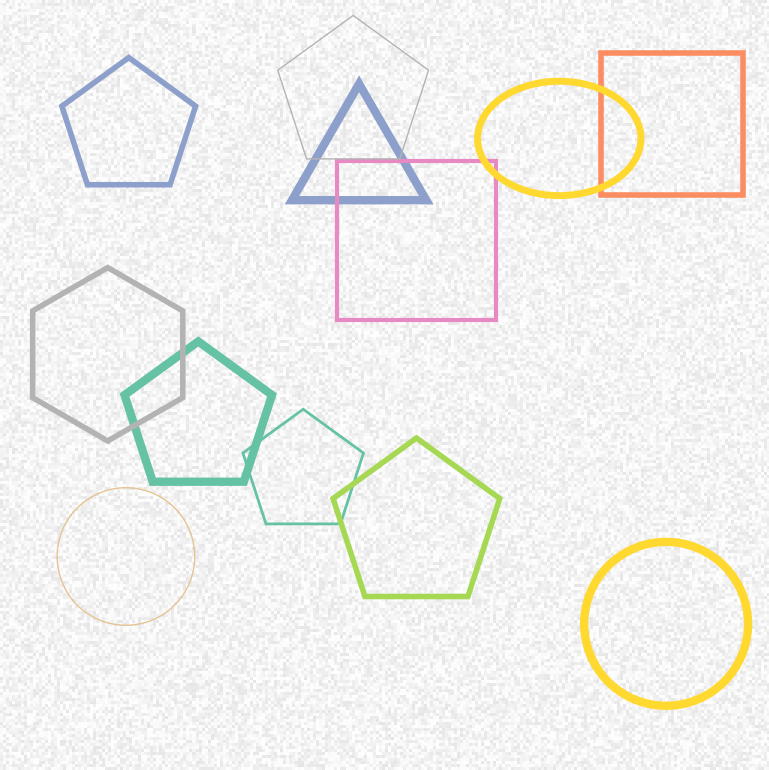[{"shape": "pentagon", "thickness": 1, "radius": 0.41, "center": [0.394, 0.386]}, {"shape": "pentagon", "thickness": 3, "radius": 0.5, "center": [0.258, 0.456]}, {"shape": "square", "thickness": 2, "radius": 0.46, "center": [0.873, 0.839]}, {"shape": "triangle", "thickness": 3, "radius": 0.5, "center": [0.466, 0.79]}, {"shape": "pentagon", "thickness": 2, "radius": 0.46, "center": [0.167, 0.834]}, {"shape": "square", "thickness": 1.5, "radius": 0.52, "center": [0.541, 0.687]}, {"shape": "pentagon", "thickness": 2, "radius": 0.57, "center": [0.541, 0.317]}, {"shape": "circle", "thickness": 3, "radius": 0.53, "center": [0.865, 0.19]}, {"shape": "oval", "thickness": 2.5, "radius": 0.53, "center": [0.726, 0.82]}, {"shape": "circle", "thickness": 0.5, "radius": 0.45, "center": [0.164, 0.277]}, {"shape": "hexagon", "thickness": 2, "radius": 0.56, "center": [0.14, 0.54]}, {"shape": "pentagon", "thickness": 0.5, "radius": 0.51, "center": [0.459, 0.877]}]